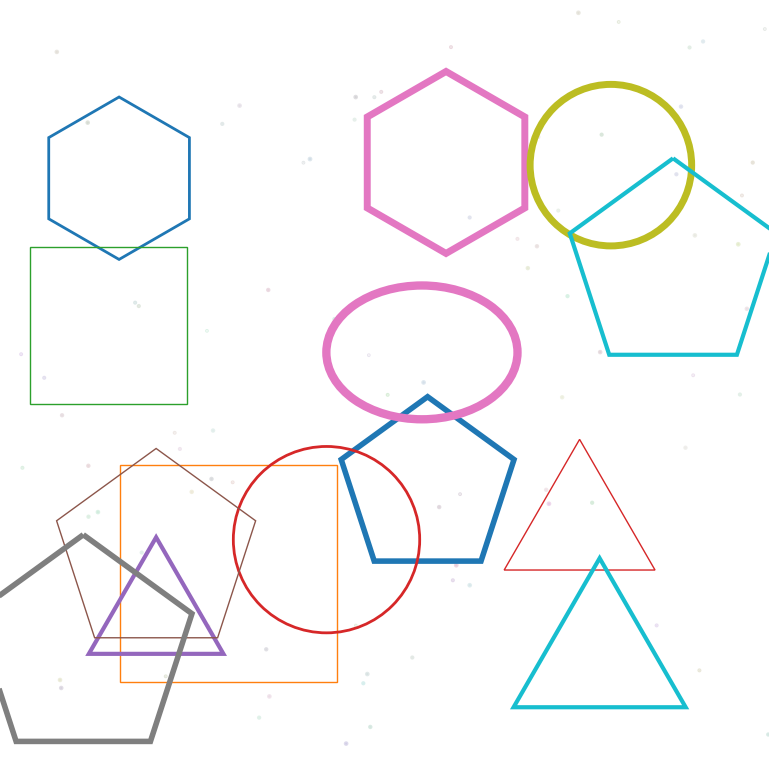[{"shape": "hexagon", "thickness": 1, "radius": 0.53, "center": [0.155, 0.769]}, {"shape": "pentagon", "thickness": 2, "radius": 0.59, "center": [0.555, 0.367]}, {"shape": "square", "thickness": 0.5, "radius": 0.7, "center": [0.297, 0.255]}, {"shape": "square", "thickness": 0.5, "radius": 0.51, "center": [0.141, 0.577]}, {"shape": "triangle", "thickness": 0.5, "radius": 0.57, "center": [0.753, 0.316]}, {"shape": "circle", "thickness": 1, "radius": 0.61, "center": [0.424, 0.299]}, {"shape": "triangle", "thickness": 1.5, "radius": 0.5, "center": [0.203, 0.201]}, {"shape": "pentagon", "thickness": 0.5, "radius": 0.68, "center": [0.203, 0.282]}, {"shape": "oval", "thickness": 3, "radius": 0.62, "center": [0.548, 0.542]}, {"shape": "hexagon", "thickness": 2.5, "radius": 0.59, "center": [0.579, 0.789]}, {"shape": "pentagon", "thickness": 2, "radius": 0.74, "center": [0.108, 0.157]}, {"shape": "circle", "thickness": 2.5, "radius": 0.52, "center": [0.793, 0.786]}, {"shape": "pentagon", "thickness": 1.5, "radius": 0.71, "center": [0.874, 0.653]}, {"shape": "triangle", "thickness": 1.5, "radius": 0.65, "center": [0.779, 0.146]}]